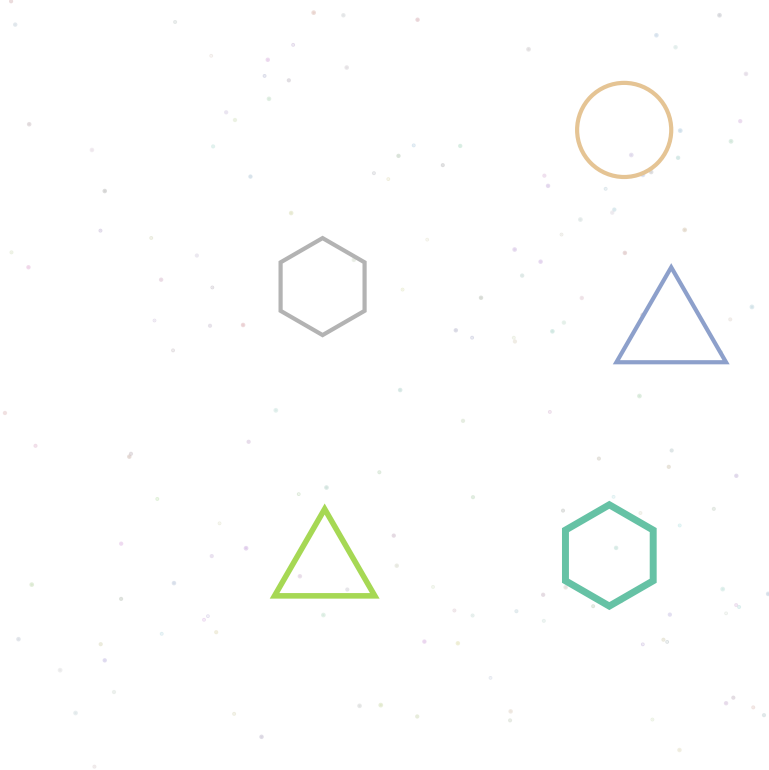[{"shape": "hexagon", "thickness": 2.5, "radius": 0.33, "center": [0.791, 0.279]}, {"shape": "triangle", "thickness": 1.5, "radius": 0.41, "center": [0.872, 0.571]}, {"shape": "triangle", "thickness": 2, "radius": 0.38, "center": [0.422, 0.264]}, {"shape": "circle", "thickness": 1.5, "radius": 0.31, "center": [0.811, 0.831]}, {"shape": "hexagon", "thickness": 1.5, "radius": 0.31, "center": [0.419, 0.628]}]